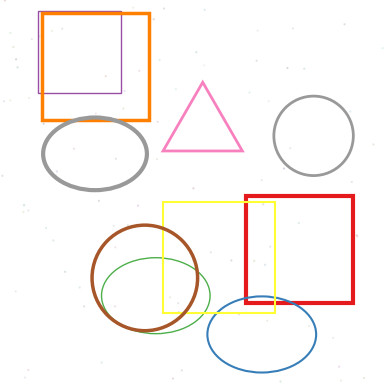[{"shape": "square", "thickness": 3, "radius": 0.69, "center": [0.777, 0.352]}, {"shape": "oval", "thickness": 1.5, "radius": 0.71, "center": [0.68, 0.131]}, {"shape": "oval", "thickness": 1, "radius": 0.7, "center": [0.405, 0.232]}, {"shape": "square", "thickness": 1, "radius": 0.54, "center": [0.207, 0.865]}, {"shape": "square", "thickness": 2.5, "radius": 0.69, "center": [0.249, 0.828]}, {"shape": "square", "thickness": 1.5, "radius": 0.73, "center": [0.569, 0.331]}, {"shape": "circle", "thickness": 2.5, "radius": 0.69, "center": [0.376, 0.278]}, {"shape": "triangle", "thickness": 2, "radius": 0.59, "center": [0.527, 0.667]}, {"shape": "oval", "thickness": 3, "radius": 0.67, "center": [0.247, 0.6]}, {"shape": "circle", "thickness": 2, "radius": 0.52, "center": [0.815, 0.647]}]